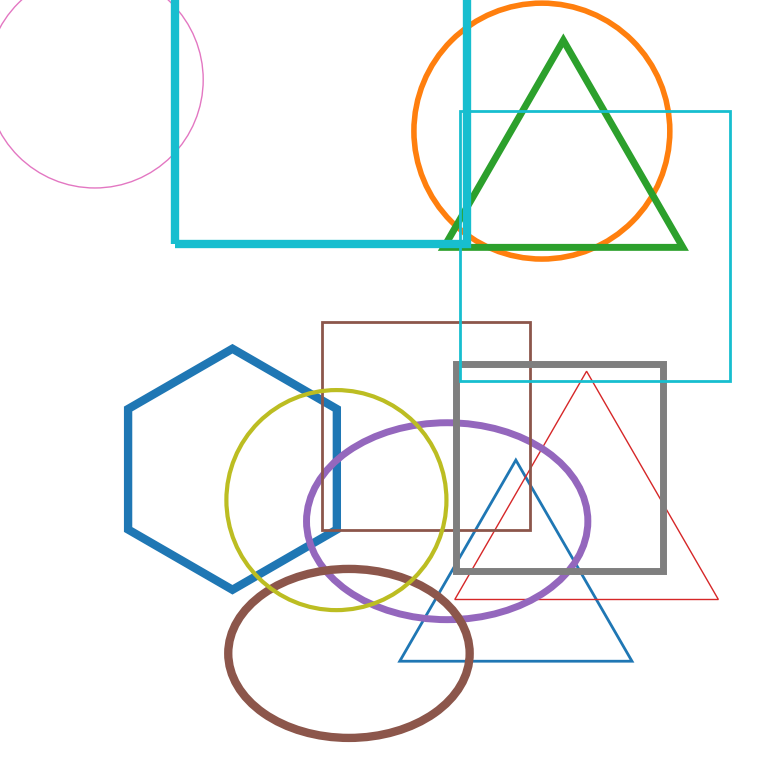[{"shape": "triangle", "thickness": 1, "radius": 0.87, "center": [0.67, 0.228]}, {"shape": "hexagon", "thickness": 3, "radius": 0.78, "center": [0.302, 0.391]}, {"shape": "circle", "thickness": 2, "radius": 0.83, "center": [0.704, 0.83]}, {"shape": "triangle", "thickness": 2.5, "radius": 0.9, "center": [0.732, 0.768]}, {"shape": "triangle", "thickness": 0.5, "radius": 0.99, "center": [0.762, 0.32]}, {"shape": "oval", "thickness": 2.5, "radius": 0.91, "center": [0.581, 0.323]}, {"shape": "square", "thickness": 1, "radius": 0.68, "center": [0.553, 0.446]}, {"shape": "oval", "thickness": 3, "radius": 0.78, "center": [0.453, 0.151]}, {"shape": "circle", "thickness": 0.5, "radius": 0.7, "center": [0.123, 0.897]}, {"shape": "square", "thickness": 2.5, "radius": 0.67, "center": [0.727, 0.393]}, {"shape": "circle", "thickness": 1.5, "radius": 0.71, "center": [0.437, 0.351]}, {"shape": "square", "thickness": 1, "radius": 0.88, "center": [0.772, 0.68]}, {"shape": "square", "thickness": 3, "radius": 0.95, "center": [0.417, 0.872]}]